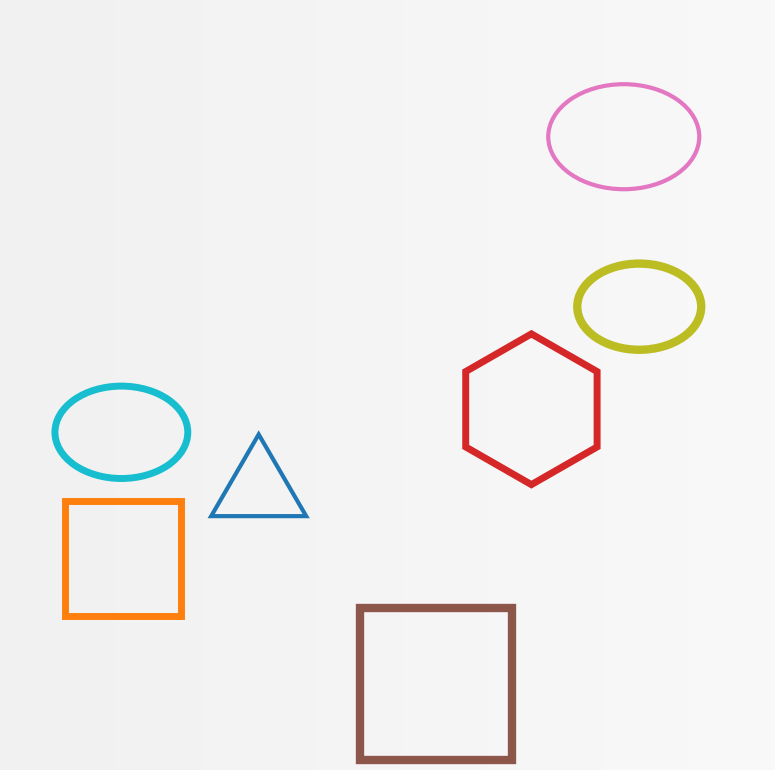[{"shape": "triangle", "thickness": 1.5, "radius": 0.35, "center": [0.334, 0.365]}, {"shape": "square", "thickness": 2.5, "radius": 0.37, "center": [0.159, 0.275]}, {"shape": "hexagon", "thickness": 2.5, "radius": 0.49, "center": [0.686, 0.468]}, {"shape": "square", "thickness": 3, "radius": 0.49, "center": [0.562, 0.112]}, {"shape": "oval", "thickness": 1.5, "radius": 0.49, "center": [0.805, 0.822]}, {"shape": "oval", "thickness": 3, "radius": 0.4, "center": [0.825, 0.602]}, {"shape": "oval", "thickness": 2.5, "radius": 0.43, "center": [0.157, 0.439]}]